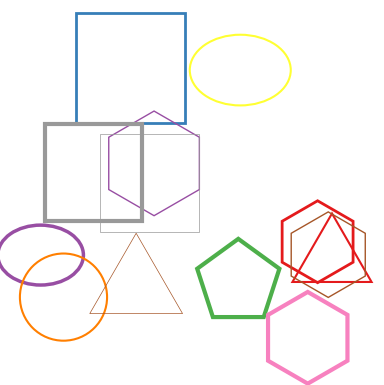[{"shape": "hexagon", "thickness": 2, "radius": 0.53, "center": [0.825, 0.372]}, {"shape": "triangle", "thickness": 1.5, "radius": 0.59, "center": [0.862, 0.327]}, {"shape": "square", "thickness": 2, "radius": 0.71, "center": [0.34, 0.824]}, {"shape": "pentagon", "thickness": 3, "radius": 0.56, "center": [0.619, 0.267]}, {"shape": "hexagon", "thickness": 1, "radius": 0.68, "center": [0.4, 0.576]}, {"shape": "oval", "thickness": 2.5, "radius": 0.56, "center": [0.106, 0.337]}, {"shape": "circle", "thickness": 1.5, "radius": 0.57, "center": [0.165, 0.228]}, {"shape": "oval", "thickness": 1.5, "radius": 0.66, "center": [0.624, 0.818]}, {"shape": "hexagon", "thickness": 1, "radius": 0.56, "center": [0.853, 0.339]}, {"shape": "triangle", "thickness": 0.5, "radius": 0.7, "center": [0.354, 0.255]}, {"shape": "hexagon", "thickness": 3, "radius": 0.6, "center": [0.799, 0.123]}, {"shape": "square", "thickness": 3, "radius": 0.63, "center": [0.242, 0.552]}, {"shape": "square", "thickness": 0.5, "radius": 0.64, "center": [0.388, 0.524]}]